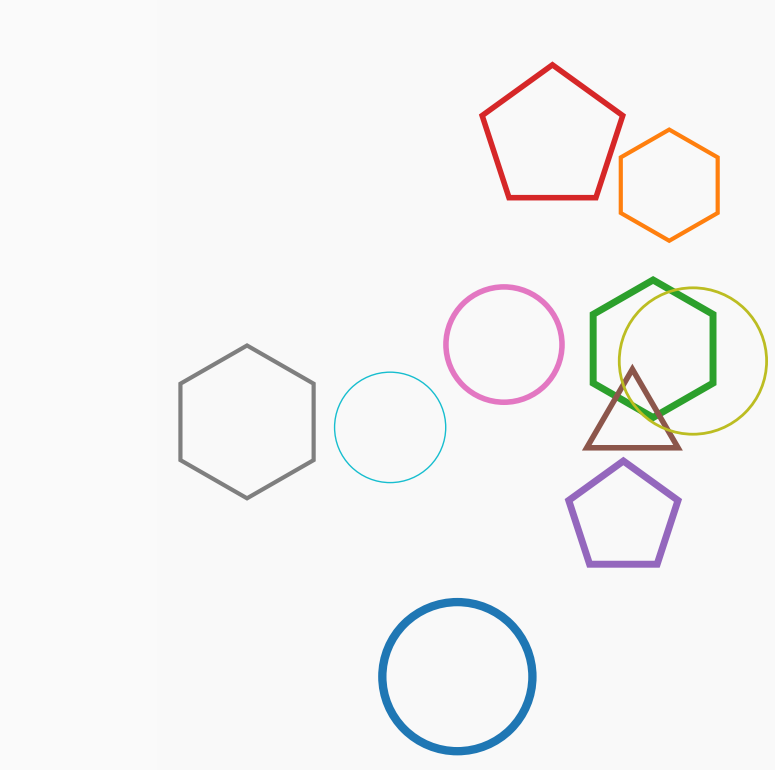[{"shape": "circle", "thickness": 3, "radius": 0.48, "center": [0.59, 0.121]}, {"shape": "hexagon", "thickness": 1.5, "radius": 0.36, "center": [0.864, 0.76]}, {"shape": "hexagon", "thickness": 2.5, "radius": 0.45, "center": [0.843, 0.547]}, {"shape": "pentagon", "thickness": 2, "radius": 0.48, "center": [0.713, 0.82]}, {"shape": "pentagon", "thickness": 2.5, "radius": 0.37, "center": [0.804, 0.327]}, {"shape": "triangle", "thickness": 2, "radius": 0.34, "center": [0.816, 0.452]}, {"shape": "circle", "thickness": 2, "radius": 0.37, "center": [0.65, 0.553]}, {"shape": "hexagon", "thickness": 1.5, "radius": 0.5, "center": [0.319, 0.452]}, {"shape": "circle", "thickness": 1, "radius": 0.48, "center": [0.894, 0.531]}, {"shape": "circle", "thickness": 0.5, "radius": 0.36, "center": [0.503, 0.445]}]